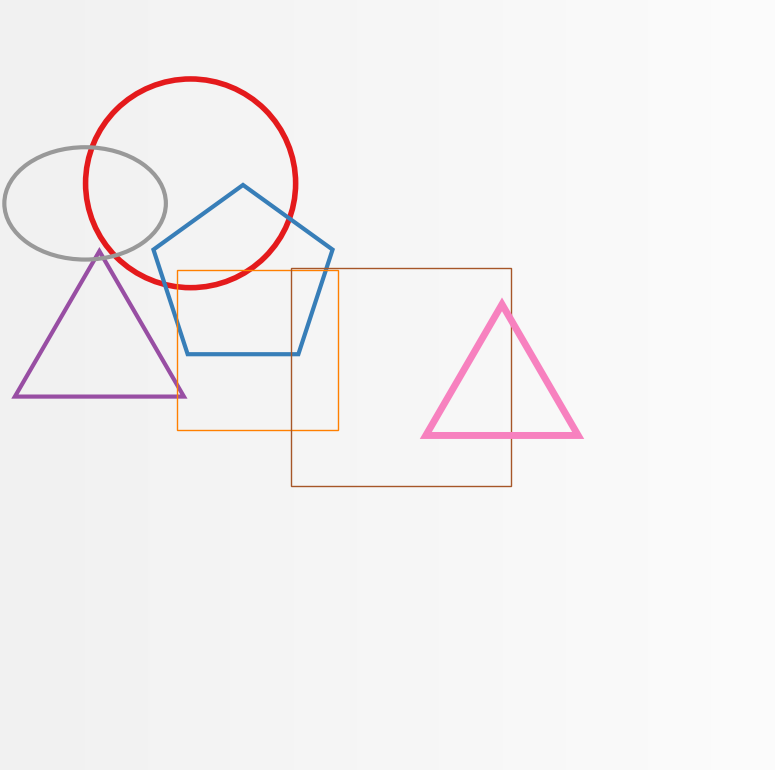[{"shape": "circle", "thickness": 2, "radius": 0.68, "center": [0.246, 0.762]}, {"shape": "pentagon", "thickness": 1.5, "radius": 0.61, "center": [0.314, 0.638]}, {"shape": "triangle", "thickness": 1.5, "radius": 0.63, "center": [0.128, 0.548]}, {"shape": "square", "thickness": 0.5, "radius": 0.52, "center": [0.332, 0.546]}, {"shape": "square", "thickness": 0.5, "radius": 0.71, "center": [0.517, 0.511]}, {"shape": "triangle", "thickness": 2.5, "radius": 0.57, "center": [0.648, 0.491]}, {"shape": "oval", "thickness": 1.5, "radius": 0.52, "center": [0.11, 0.736]}]